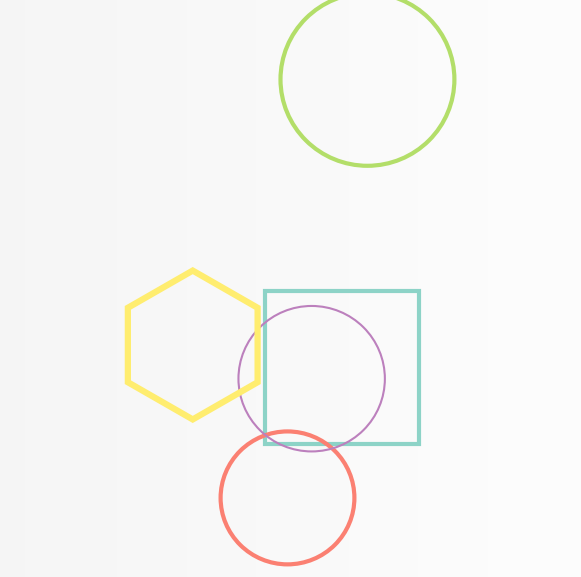[{"shape": "square", "thickness": 2, "radius": 0.66, "center": [0.588, 0.363]}, {"shape": "circle", "thickness": 2, "radius": 0.58, "center": [0.495, 0.137]}, {"shape": "circle", "thickness": 2, "radius": 0.75, "center": [0.632, 0.862]}, {"shape": "circle", "thickness": 1, "radius": 0.63, "center": [0.536, 0.343]}, {"shape": "hexagon", "thickness": 3, "radius": 0.64, "center": [0.332, 0.402]}]